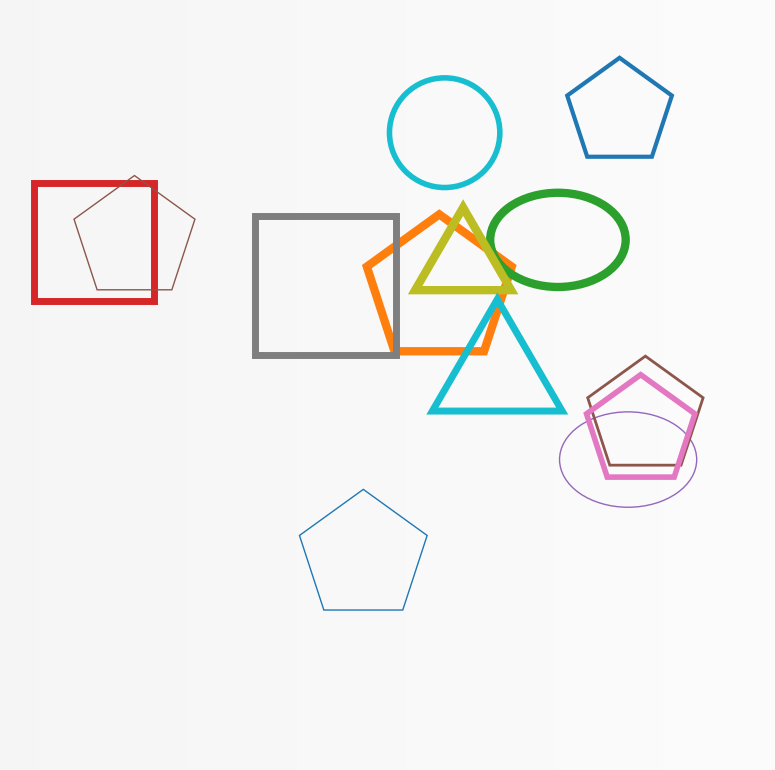[{"shape": "pentagon", "thickness": 1.5, "radius": 0.36, "center": [0.799, 0.854]}, {"shape": "pentagon", "thickness": 0.5, "radius": 0.43, "center": [0.469, 0.278]}, {"shape": "pentagon", "thickness": 3, "radius": 0.49, "center": [0.567, 0.623]}, {"shape": "oval", "thickness": 3, "radius": 0.44, "center": [0.72, 0.688]}, {"shape": "square", "thickness": 2.5, "radius": 0.38, "center": [0.121, 0.685]}, {"shape": "oval", "thickness": 0.5, "radius": 0.44, "center": [0.81, 0.403]}, {"shape": "pentagon", "thickness": 0.5, "radius": 0.41, "center": [0.174, 0.69]}, {"shape": "pentagon", "thickness": 1, "radius": 0.39, "center": [0.833, 0.459]}, {"shape": "pentagon", "thickness": 2, "radius": 0.37, "center": [0.827, 0.44]}, {"shape": "square", "thickness": 2.5, "radius": 0.45, "center": [0.42, 0.629]}, {"shape": "triangle", "thickness": 3, "radius": 0.36, "center": [0.598, 0.659]}, {"shape": "triangle", "thickness": 2.5, "radius": 0.48, "center": [0.642, 0.515]}, {"shape": "circle", "thickness": 2, "radius": 0.36, "center": [0.574, 0.828]}]